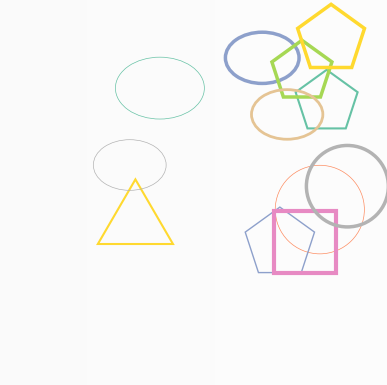[{"shape": "pentagon", "thickness": 1.5, "radius": 0.42, "center": [0.843, 0.735]}, {"shape": "oval", "thickness": 0.5, "radius": 0.57, "center": [0.413, 0.771]}, {"shape": "circle", "thickness": 0.5, "radius": 0.58, "center": [0.825, 0.456]}, {"shape": "pentagon", "thickness": 1, "radius": 0.47, "center": [0.722, 0.368]}, {"shape": "oval", "thickness": 2.5, "radius": 0.48, "center": [0.677, 0.85]}, {"shape": "square", "thickness": 3, "radius": 0.4, "center": [0.788, 0.372]}, {"shape": "pentagon", "thickness": 2.5, "radius": 0.41, "center": [0.779, 0.814]}, {"shape": "pentagon", "thickness": 2.5, "radius": 0.45, "center": [0.854, 0.898]}, {"shape": "triangle", "thickness": 1.5, "radius": 0.56, "center": [0.349, 0.422]}, {"shape": "oval", "thickness": 2, "radius": 0.46, "center": [0.741, 0.703]}, {"shape": "oval", "thickness": 0.5, "radius": 0.47, "center": [0.335, 0.571]}, {"shape": "circle", "thickness": 2.5, "radius": 0.53, "center": [0.896, 0.516]}]